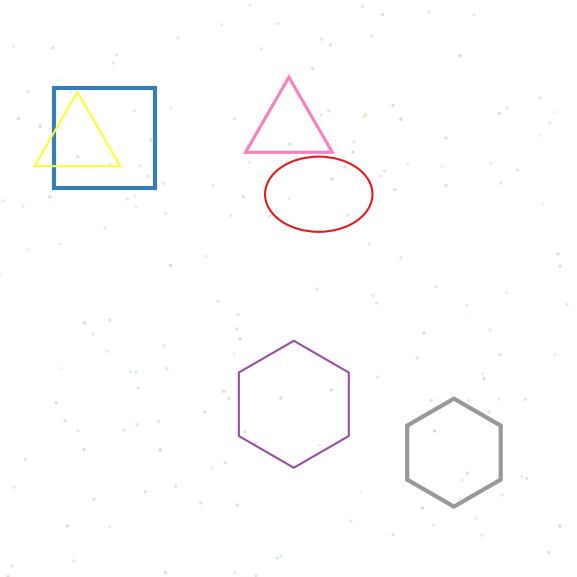[{"shape": "oval", "thickness": 1, "radius": 0.47, "center": [0.552, 0.663]}, {"shape": "square", "thickness": 2, "radius": 0.43, "center": [0.181, 0.76]}, {"shape": "hexagon", "thickness": 1, "radius": 0.55, "center": [0.509, 0.299]}, {"shape": "triangle", "thickness": 1, "radius": 0.43, "center": [0.134, 0.754]}, {"shape": "triangle", "thickness": 1.5, "radius": 0.43, "center": [0.5, 0.779]}, {"shape": "hexagon", "thickness": 2, "radius": 0.47, "center": [0.786, 0.215]}]